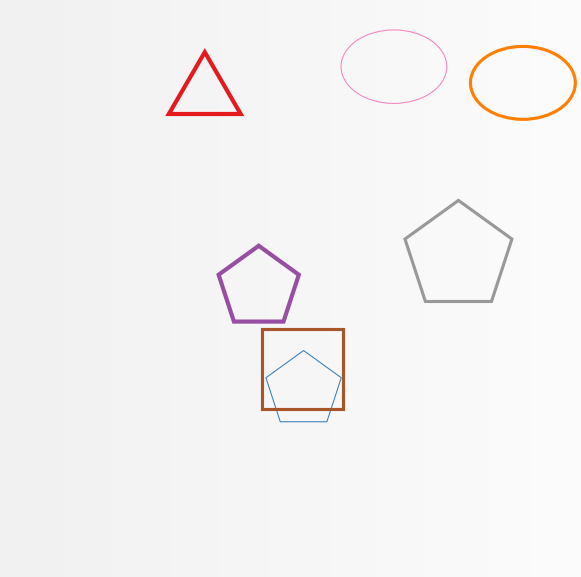[{"shape": "triangle", "thickness": 2, "radius": 0.36, "center": [0.352, 0.837]}, {"shape": "pentagon", "thickness": 0.5, "radius": 0.34, "center": [0.522, 0.324]}, {"shape": "pentagon", "thickness": 2, "radius": 0.36, "center": [0.445, 0.501]}, {"shape": "oval", "thickness": 1.5, "radius": 0.45, "center": [0.9, 0.856]}, {"shape": "square", "thickness": 1.5, "radius": 0.35, "center": [0.52, 0.36]}, {"shape": "oval", "thickness": 0.5, "radius": 0.45, "center": [0.678, 0.884]}, {"shape": "pentagon", "thickness": 1.5, "radius": 0.48, "center": [0.789, 0.555]}]